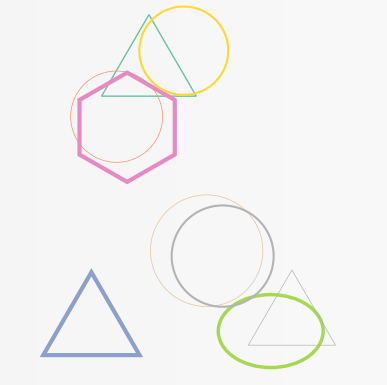[{"shape": "triangle", "thickness": 1, "radius": 0.71, "center": [0.384, 0.821]}, {"shape": "circle", "thickness": 0.5, "radius": 0.59, "center": [0.301, 0.697]}, {"shape": "triangle", "thickness": 3, "radius": 0.72, "center": [0.236, 0.149]}, {"shape": "hexagon", "thickness": 3, "radius": 0.71, "center": [0.328, 0.669]}, {"shape": "oval", "thickness": 2.5, "radius": 0.68, "center": [0.699, 0.14]}, {"shape": "circle", "thickness": 1.5, "radius": 0.57, "center": [0.474, 0.868]}, {"shape": "circle", "thickness": 0.5, "radius": 0.73, "center": [0.533, 0.349]}, {"shape": "triangle", "thickness": 0.5, "radius": 0.65, "center": [0.753, 0.168]}, {"shape": "circle", "thickness": 1.5, "radius": 0.66, "center": [0.575, 0.335]}]